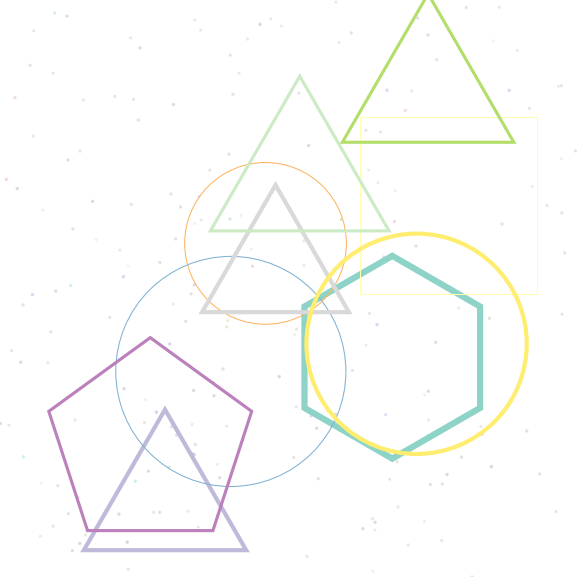[{"shape": "hexagon", "thickness": 3, "radius": 0.88, "center": [0.679, 0.381]}, {"shape": "square", "thickness": 0.5, "radius": 0.77, "center": [0.777, 0.644]}, {"shape": "triangle", "thickness": 2, "radius": 0.81, "center": [0.286, 0.128]}, {"shape": "circle", "thickness": 0.5, "radius": 1.0, "center": [0.4, 0.356]}, {"shape": "circle", "thickness": 0.5, "radius": 0.7, "center": [0.46, 0.578]}, {"shape": "triangle", "thickness": 1.5, "radius": 0.86, "center": [0.741, 0.838]}, {"shape": "triangle", "thickness": 2, "radius": 0.73, "center": [0.477, 0.532]}, {"shape": "pentagon", "thickness": 1.5, "radius": 0.92, "center": [0.26, 0.23]}, {"shape": "triangle", "thickness": 1.5, "radius": 0.89, "center": [0.519, 0.689]}, {"shape": "circle", "thickness": 2, "radius": 0.95, "center": [0.721, 0.404]}]